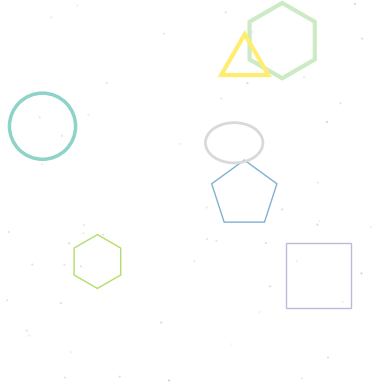[{"shape": "circle", "thickness": 2.5, "radius": 0.43, "center": [0.11, 0.672]}, {"shape": "square", "thickness": 1, "radius": 0.42, "center": [0.827, 0.285]}, {"shape": "pentagon", "thickness": 1, "radius": 0.45, "center": [0.635, 0.495]}, {"shape": "hexagon", "thickness": 1, "radius": 0.35, "center": [0.253, 0.321]}, {"shape": "oval", "thickness": 2, "radius": 0.37, "center": [0.608, 0.629]}, {"shape": "hexagon", "thickness": 3, "radius": 0.49, "center": [0.733, 0.895]}, {"shape": "triangle", "thickness": 3, "radius": 0.35, "center": [0.636, 0.84]}]